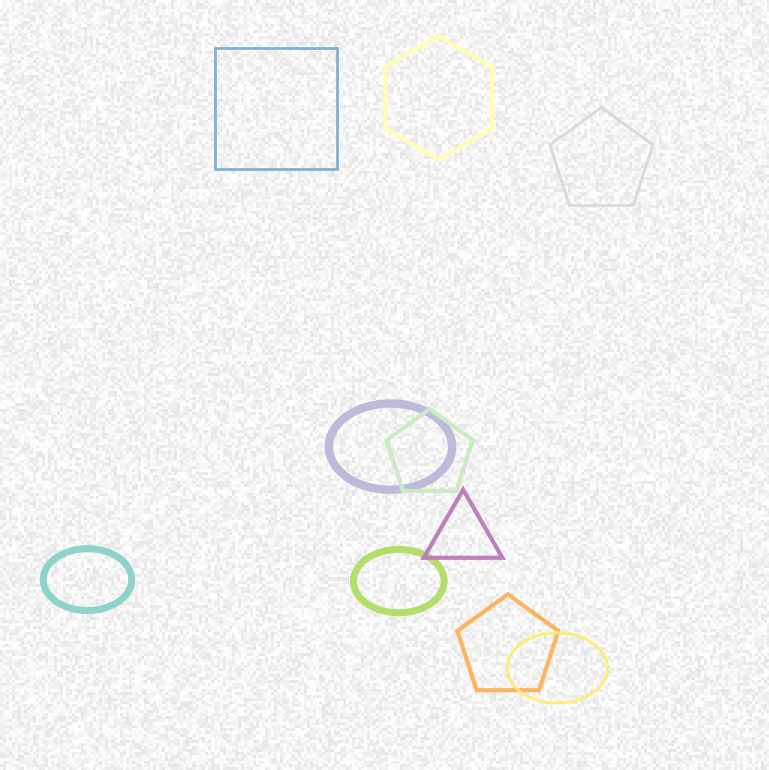[{"shape": "oval", "thickness": 2.5, "radius": 0.29, "center": [0.114, 0.247]}, {"shape": "hexagon", "thickness": 1.5, "radius": 0.4, "center": [0.57, 0.873]}, {"shape": "oval", "thickness": 3, "radius": 0.4, "center": [0.507, 0.42]}, {"shape": "square", "thickness": 1, "radius": 0.39, "center": [0.358, 0.859]}, {"shape": "pentagon", "thickness": 1.5, "radius": 0.34, "center": [0.66, 0.159]}, {"shape": "oval", "thickness": 2.5, "radius": 0.29, "center": [0.518, 0.245]}, {"shape": "pentagon", "thickness": 1, "radius": 0.35, "center": [0.781, 0.79]}, {"shape": "triangle", "thickness": 1.5, "radius": 0.29, "center": [0.601, 0.305]}, {"shape": "pentagon", "thickness": 1.5, "radius": 0.29, "center": [0.558, 0.41]}, {"shape": "oval", "thickness": 1, "radius": 0.33, "center": [0.724, 0.133]}]